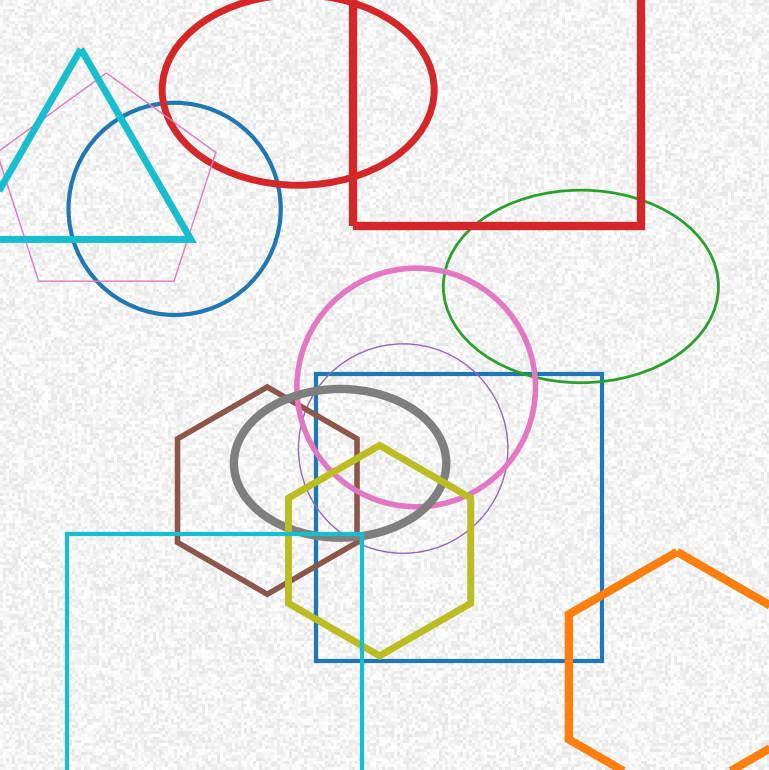[{"shape": "circle", "thickness": 1.5, "radius": 0.69, "center": [0.227, 0.729]}, {"shape": "square", "thickness": 1.5, "radius": 0.93, "center": [0.596, 0.328]}, {"shape": "hexagon", "thickness": 3, "radius": 0.81, "center": [0.879, 0.121]}, {"shape": "oval", "thickness": 1, "radius": 0.89, "center": [0.754, 0.628]}, {"shape": "square", "thickness": 3, "radius": 0.94, "center": [0.645, 0.894]}, {"shape": "oval", "thickness": 2.5, "radius": 0.88, "center": [0.387, 0.883]}, {"shape": "circle", "thickness": 0.5, "radius": 0.68, "center": [0.524, 0.417]}, {"shape": "hexagon", "thickness": 2, "radius": 0.67, "center": [0.347, 0.363]}, {"shape": "pentagon", "thickness": 0.5, "radius": 0.75, "center": [0.138, 0.756]}, {"shape": "circle", "thickness": 2, "radius": 0.77, "center": [0.541, 0.497]}, {"shape": "oval", "thickness": 3, "radius": 0.69, "center": [0.442, 0.398]}, {"shape": "hexagon", "thickness": 2.5, "radius": 0.68, "center": [0.493, 0.285]}, {"shape": "square", "thickness": 1.5, "radius": 0.96, "center": [0.278, 0.114]}, {"shape": "triangle", "thickness": 2.5, "radius": 0.82, "center": [0.105, 0.771]}]